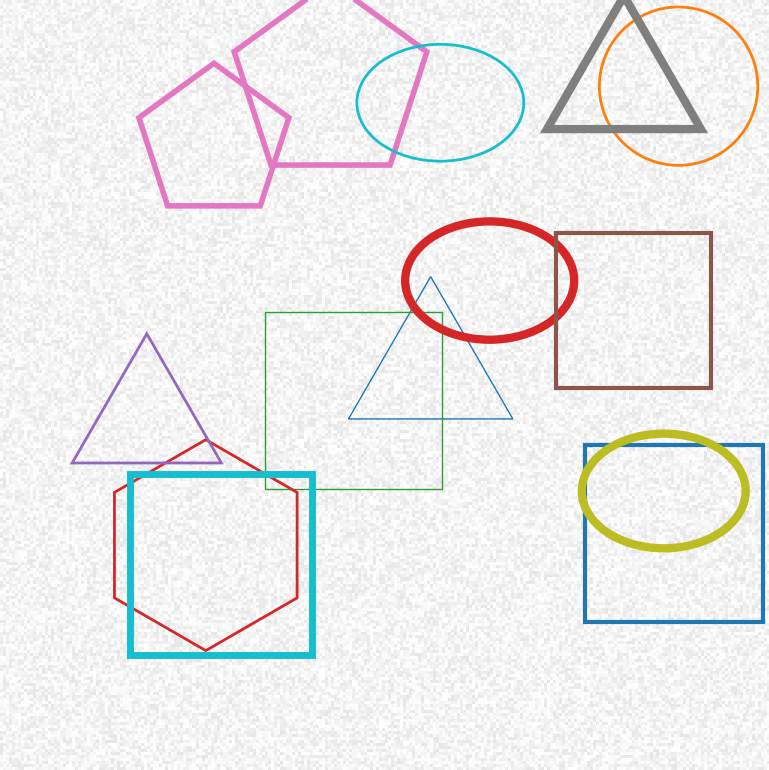[{"shape": "triangle", "thickness": 0.5, "radius": 0.62, "center": [0.559, 0.518]}, {"shape": "square", "thickness": 1.5, "radius": 0.58, "center": [0.875, 0.307]}, {"shape": "circle", "thickness": 1, "radius": 0.51, "center": [0.881, 0.888]}, {"shape": "square", "thickness": 0.5, "radius": 0.58, "center": [0.459, 0.48]}, {"shape": "hexagon", "thickness": 1, "radius": 0.68, "center": [0.267, 0.292]}, {"shape": "oval", "thickness": 3, "radius": 0.55, "center": [0.636, 0.636]}, {"shape": "triangle", "thickness": 1, "radius": 0.56, "center": [0.191, 0.455]}, {"shape": "square", "thickness": 1.5, "radius": 0.5, "center": [0.823, 0.597]}, {"shape": "pentagon", "thickness": 2, "radius": 0.51, "center": [0.278, 0.815]}, {"shape": "pentagon", "thickness": 2, "radius": 0.66, "center": [0.429, 0.892]}, {"shape": "triangle", "thickness": 3, "radius": 0.58, "center": [0.81, 0.89]}, {"shape": "oval", "thickness": 3, "radius": 0.53, "center": [0.862, 0.362]}, {"shape": "oval", "thickness": 1, "radius": 0.54, "center": [0.572, 0.867]}, {"shape": "square", "thickness": 2.5, "radius": 0.59, "center": [0.287, 0.267]}]